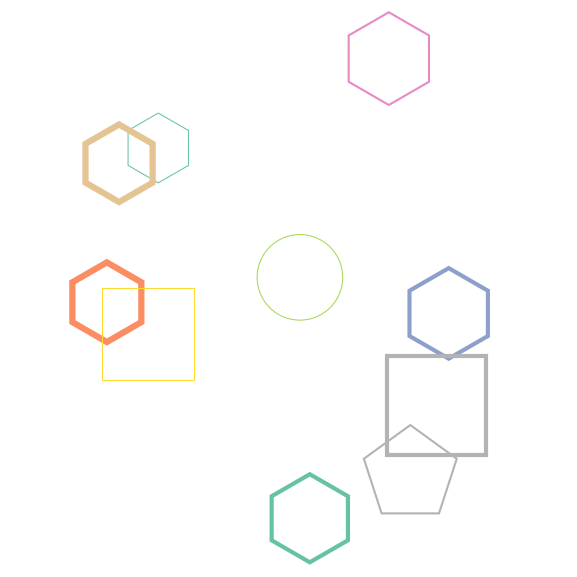[{"shape": "hexagon", "thickness": 2, "radius": 0.38, "center": [0.536, 0.102]}, {"shape": "hexagon", "thickness": 0.5, "radius": 0.3, "center": [0.274, 0.743]}, {"shape": "hexagon", "thickness": 3, "radius": 0.34, "center": [0.185, 0.476]}, {"shape": "hexagon", "thickness": 2, "radius": 0.39, "center": [0.777, 0.456]}, {"shape": "hexagon", "thickness": 1, "radius": 0.4, "center": [0.673, 0.898]}, {"shape": "circle", "thickness": 0.5, "radius": 0.37, "center": [0.519, 0.519]}, {"shape": "square", "thickness": 0.5, "radius": 0.4, "center": [0.257, 0.421]}, {"shape": "hexagon", "thickness": 3, "radius": 0.34, "center": [0.206, 0.716]}, {"shape": "pentagon", "thickness": 1, "radius": 0.42, "center": [0.71, 0.179]}, {"shape": "square", "thickness": 2, "radius": 0.43, "center": [0.756, 0.297]}]